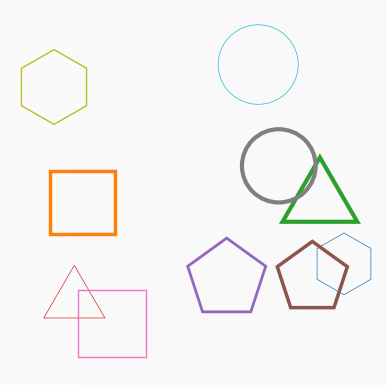[{"shape": "hexagon", "thickness": 0.5, "radius": 0.4, "center": [0.888, 0.315]}, {"shape": "square", "thickness": 2.5, "radius": 0.41, "center": [0.213, 0.474]}, {"shape": "triangle", "thickness": 3, "radius": 0.56, "center": [0.826, 0.48]}, {"shape": "triangle", "thickness": 0.5, "radius": 0.46, "center": [0.192, 0.22]}, {"shape": "pentagon", "thickness": 2, "radius": 0.53, "center": [0.585, 0.276]}, {"shape": "pentagon", "thickness": 2.5, "radius": 0.48, "center": [0.806, 0.278]}, {"shape": "square", "thickness": 1, "radius": 0.44, "center": [0.29, 0.16]}, {"shape": "circle", "thickness": 3, "radius": 0.48, "center": [0.719, 0.569]}, {"shape": "hexagon", "thickness": 1, "radius": 0.49, "center": [0.139, 0.774]}, {"shape": "circle", "thickness": 0.5, "radius": 0.52, "center": [0.666, 0.832]}]